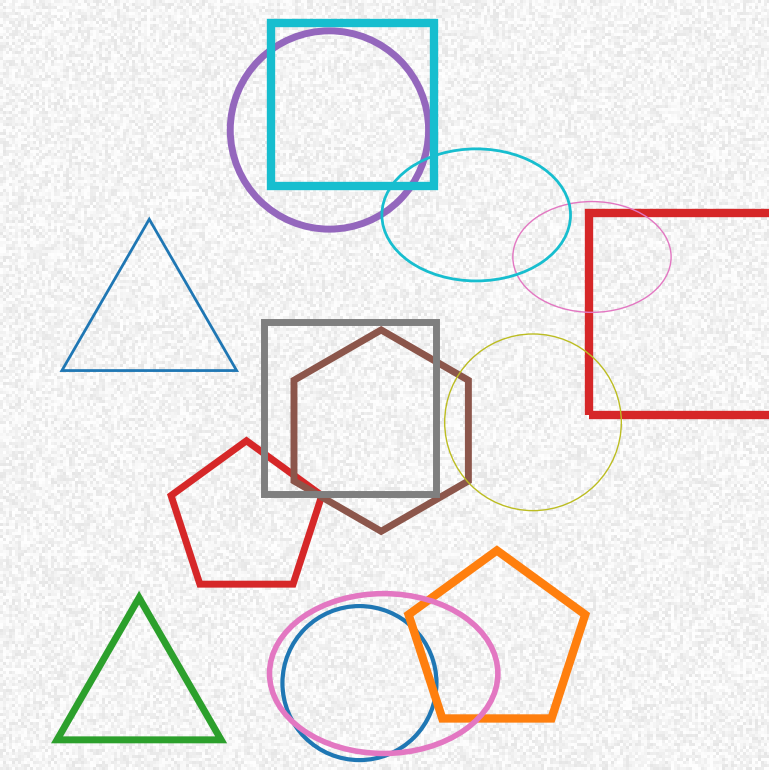[{"shape": "circle", "thickness": 1.5, "radius": 0.5, "center": [0.467, 0.113]}, {"shape": "triangle", "thickness": 1, "radius": 0.66, "center": [0.194, 0.584]}, {"shape": "pentagon", "thickness": 3, "radius": 0.6, "center": [0.645, 0.165]}, {"shape": "triangle", "thickness": 2.5, "radius": 0.62, "center": [0.181, 0.101]}, {"shape": "square", "thickness": 3, "radius": 0.65, "center": [0.896, 0.592]}, {"shape": "pentagon", "thickness": 2.5, "radius": 0.51, "center": [0.32, 0.325]}, {"shape": "circle", "thickness": 2.5, "radius": 0.64, "center": [0.428, 0.831]}, {"shape": "hexagon", "thickness": 2.5, "radius": 0.65, "center": [0.495, 0.441]}, {"shape": "oval", "thickness": 0.5, "radius": 0.51, "center": [0.769, 0.666]}, {"shape": "oval", "thickness": 2, "radius": 0.74, "center": [0.498, 0.125]}, {"shape": "square", "thickness": 2.5, "radius": 0.56, "center": [0.454, 0.47]}, {"shape": "circle", "thickness": 0.5, "radius": 0.57, "center": [0.692, 0.452]}, {"shape": "oval", "thickness": 1, "radius": 0.61, "center": [0.618, 0.721]}, {"shape": "square", "thickness": 3, "radius": 0.53, "center": [0.458, 0.864]}]